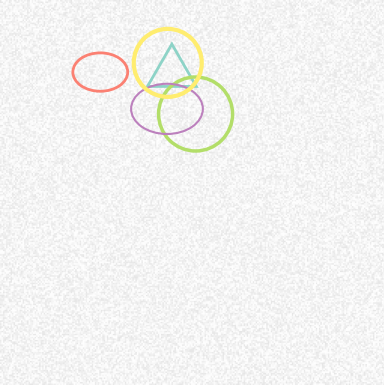[{"shape": "triangle", "thickness": 2, "radius": 0.37, "center": [0.446, 0.812]}, {"shape": "oval", "thickness": 2, "radius": 0.36, "center": [0.26, 0.813]}, {"shape": "circle", "thickness": 2.5, "radius": 0.48, "center": [0.508, 0.704]}, {"shape": "oval", "thickness": 1.5, "radius": 0.47, "center": [0.434, 0.717]}, {"shape": "circle", "thickness": 3, "radius": 0.44, "center": [0.436, 0.837]}]